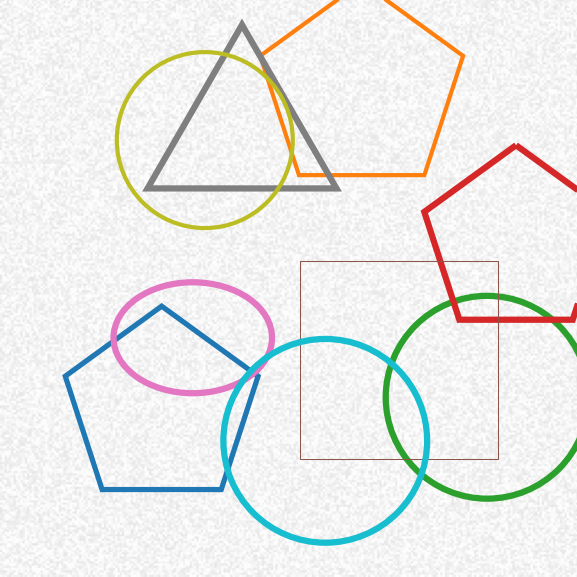[{"shape": "pentagon", "thickness": 2.5, "radius": 0.88, "center": [0.28, 0.293]}, {"shape": "pentagon", "thickness": 2, "radius": 0.92, "center": [0.626, 0.845]}, {"shape": "circle", "thickness": 3, "radius": 0.88, "center": [0.844, 0.311]}, {"shape": "pentagon", "thickness": 3, "radius": 0.84, "center": [0.894, 0.581]}, {"shape": "square", "thickness": 0.5, "radius": 0.86, "center": [0.692, 0.376]}, {"shape": "oval", "thickness": 3, "radius": 0.69, "center": [0.334, 0.414]}, {"shape": "triangle", "thickness": 3, "radius": 0.94, "center": [0.419, 0.767]}, {"shape": "circle", "thickness": 2, "radius": 0.76, "center": [0.355, 0.757]}, {"shape": "circle", "thickness": 3, "radius": 0.88, "center": [0.563, 0.236]}]